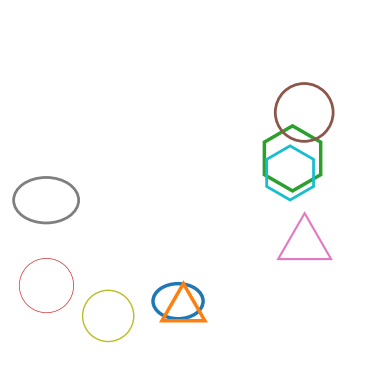[{"shape": "oval", "thickness": 2.5, "radius": 0.33, "center": [0.462, 0.218]}, {"shape": "triangle", "thickness": 2.5, "radius": 0.32, "center": [0.476, 0.199]}, {"shape": "hexagon", "thickness": 2.5, "radius": 0.42, "center": [0.76, 0.589]}, {"shape": "circle", "thickness": 0.5, "radius": 0.35, "center": [0.121, 0.258]}, {"shape": "circle", "thickness": 2, "radius": 0.38, "center": [0.79, 0.708]}, {"shape": "triangle", "thickness": 1.5, "radius": 0.4, "center": [0.791, 0.367]}, {"shape": "oval", "thickness": 2, "radius": 0.42, "center": [0.12, 0.48]}, {"shape": "circle", "thickness": 1, "radius": 0.33, "center": [0.281, 0.179]}, {"shape": "hexagon", "thickness": 2, "radius": 0.35, "center": [0.754, 0.551]}]